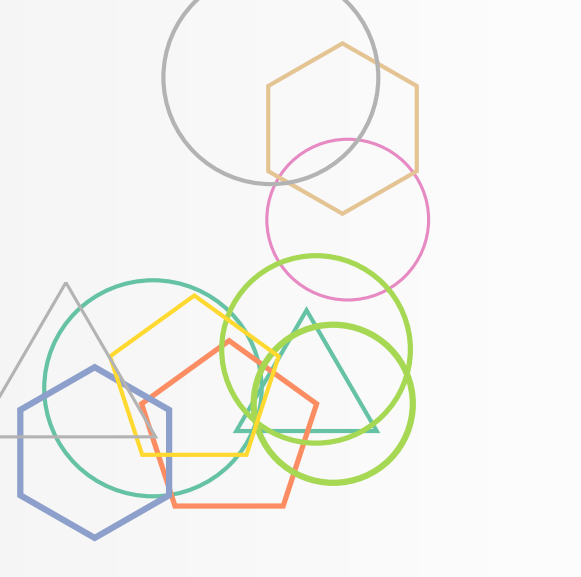[{"shape": "triangle", "thickness": 2, "radius": 0.7, "center": [0.527, 0.322]}, {"shape": "circle", "thickness": 2, "radius": 0.94, "center": [0.263, 0.327]}, {"shape": "pentagon", "thickness": 2.5, "radius": 0.79, "center": [0.394, 0.251]}, {"shape": "hexagon", "thickness": 3, "radius": 0.74, "center": [0.163, 0.215]}, {"shape": "circle", "thickness": 1.5, "radius": 0.7, "center": [0.598, 0.619]}, {"shape": "circle", "thickness": 3, "radius": 0.68, "center": [0.573, 0.3]}, {"shape": "circle", "thickness": 2.5, "radius": 0.81, "center": [0.544, 0.394]}, {"shape": "pentagon", "thickness": 2, "radius": 0.76, "center": [0.334, 0.335]}, {"shape": "hexagon", "thickness": 2, "radius": 0.74, "center": [0.589, 0.776]}, {"shape": "circle", "thickness": 2, "radius": 0.92, "center": [0.466, 0.865]}, {"shape": "triangle", "thickness": 1.5, "radius": 0.89, "center": [0.113, 0.332]}]